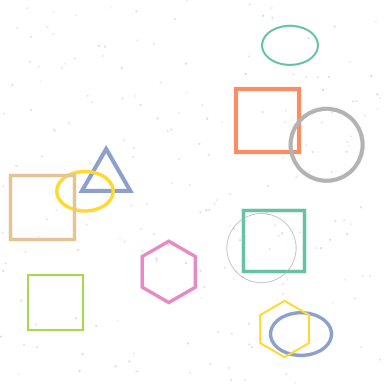[{"shape": "oval", "thickness": 1.5, "radius": 0.36, "center": [0.753, 0.882]}, {"shape": "square", "thickness": 2.5, "radius": 0.4, "center": [0.711, 0.375]}, {"shape": "square", "thickness": 3, "radius": 0.41, "center": [0.696, 0.688]}, {"shape": "oval", "thickness": 2.5, "radius": 0.4, "center": [0.782, 0.132]}, {"shape": "triangle", "thickness": 3, "radius": 0.36, "center": [0.276, 0.54]}, {"shape": "hexagon", "thickness": 2.5, "radius": 0.4, "center": [0.438, 0.294]}, {"shape": "square", "thickness": 1.5, "radius": 0.36, "center": [0.145, 0.213]}, {"shape": "hexagon", "thickness": 1.5, "radius": 0.37, "center": [0.739, 0.145]}, {"shape": "oval", "thickness": 2.5, "radius": 0.37, "center": [0.221, 0.503]}, {"shape": "square", "thickness": 2.5, "radius": 0.42, "center": [0.109, 0.463]}, {"shape": "circle", "thickness": 0.5, "radius": 0.45, "center": [0.679, 0.356]}, {"shape": "circle", "thickness": 3, "radius": 0.47, "center": [0.848, 0.624]}]